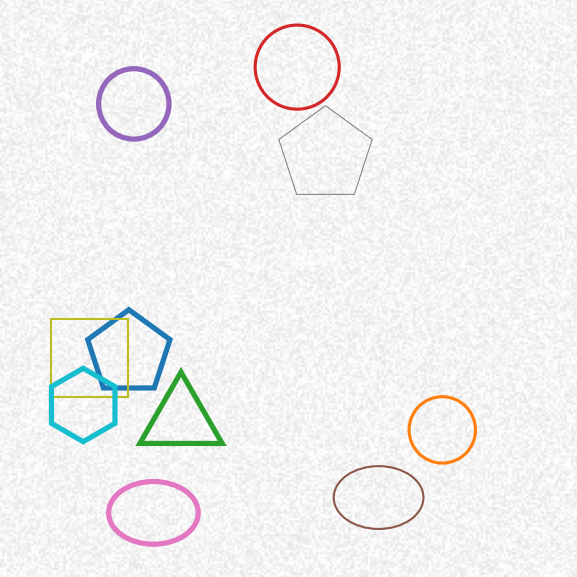[{"shape": "pentagon", "thickness": 2.5, "radius": 0.37, "center": [0.223, 0.388]}, {"shape": "circle", "thickness": 1.5, "radius": 0.29, "center": [0.766, 0.255]}, {"shape": "triangle", "thickness": 2.5, "radius": 0.41, "center": [0.313, 0.272]}, {"shape": "circle", "thickness": 1.5, "radius": 0.36, "center": [0.515, 0.883]}, {"shape": "circle", "thickness": 2.5, "radius": 0.3, "center": [0.232, 0.819]}, {"shape": "oval", "thickness": 1, "radius": 0.39, "center": [0.656, 0.138]}, {"shape": "oval", "thickness": 2.5, "radius": 0.39, "center": [0.266, 0.111]}, {"shape": "pentagon", "thickness": 0.5, "radius": 0.42, "center": [0.564, 0.731]}, {"shape": "square", "thickness": 1, "radius": 0.34, "center": [0.155, 0.379]}, {"shape": "hexagon", "thickness": 2.5, "radius": 0.32, "center": [0.144, 0.298]}]